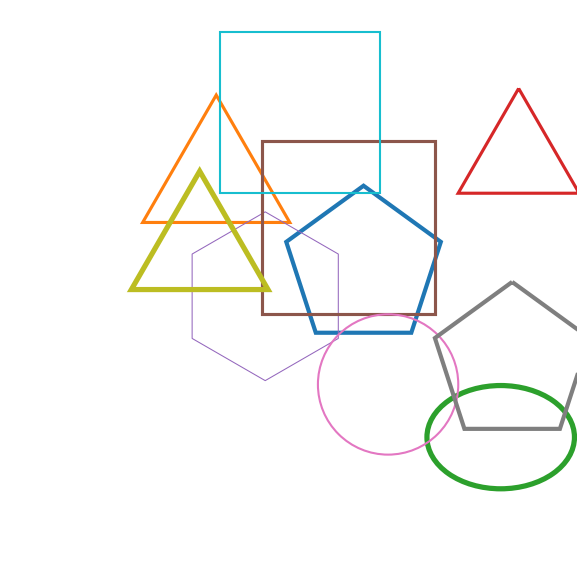[{"shape": "pentagon", "thickness": 2, "radius": 0.7, "center": [0.63, 0.537]}, {"shape": "triangle", "thickness": 1.5, "radius": 0.74, "center": [0.374, 0.687]}, {"shape": "oval", "thickness": 2.5, "radius": 0.64, "center": [0.867, 0.242]}, {"shape": "triangle", "thickness": 1.5, "radius": 0.6, "center": [0.898, 0.725]}, {"shape": "hexagon", "thickness": 0.5, "radius": 0.73, "center": [0.459, 0.486]}, {"shape": "square", "thickness": 1.5, "radius": 0.75, "center": [0.604, 0.605]}, {"shape": "circle", "thickness": 1, "radius": 0.61, "center": [0.672, 0.333]}, {"shape": "pentagon", "thickness": 2, "radius": 0.7, "center": [0.887, 0.37]}, {"shape": "triangle", "thickness": 2.5, "radius": 0.68, "center": [0.346, 0.566]}, {"shape": "square", "thickness": 1, "radius": 0.7, "center": [0.52, 0.805]}]